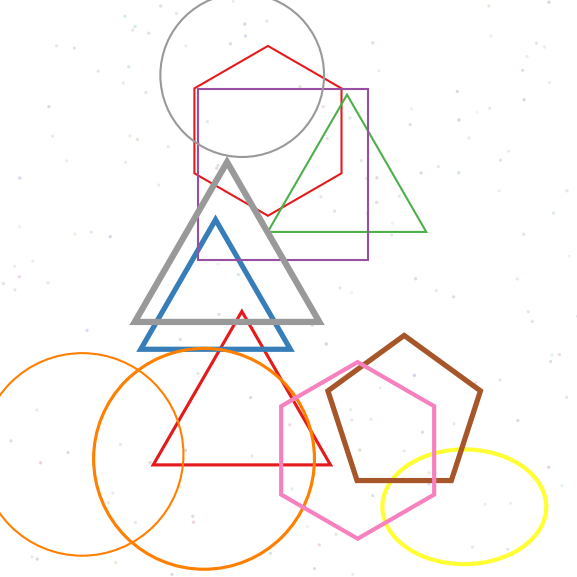[{"shape": "triangle", "thickness": 1.5, "radius": 0.89, "center": [0.419, 0.283]}, {"shape": "hexagon", "thickness": 1, "radius": 0.74, "center": [0.464, 0.773]}, {"shape": "triangle", "thickness": 2.5, "radius": 0.75, "center": [0.373, 0.469]}, {"shape": "triangle", "thickness": 1, "radius": 0.79, "center": [0.601, 0.677]}, {"shape": "square", "thickness": 1, "radius": 0.74, "center": [0.491, 0.697]}, {"shape": "circle", "thickness": 1, "radius": 0.88, "center": [0.142, 0.212]}, {"shape": "circle", "thickness": 1.5, "radius": 0.96, "center": [0.353, 0.205]}, {"shape": "oval", "thickness": 2, "radius": 0.71, "center": [0.804, 0.122]}, {"shape": "pentagon", "thickness": 2.5, "radius": 0.69, "center": [0.7, 0.279]}, {"shape": "hexagon", "thickness": 2, "radius": 0.76, "center": [0.619, 0.219]}, {"shape": "triangle", "thickness": 3, "radius": 0.92, "center": [0.393, 0.534]}, {"shape": "circle", "thickness": 1, "radius": 0.71, "center": [0.419, 0.869]}]